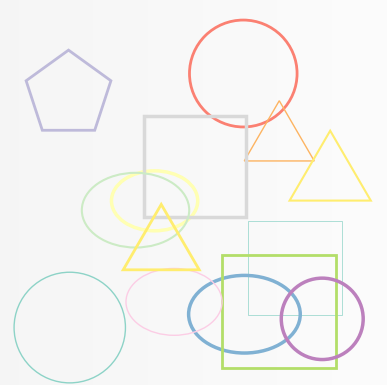[{"shape": "circle", "thickness": 1, "radius": 0.72, "center": [0.18, 0.149]}, {"shape": "square", "thickness": 0.5, "radius": 0.61, "center": [0.761, 0.305]}, {"shape": "oval", "thickness": 2.5, "radius": 0.56, "center": [0.399, 0.478]}, {"shape": "pentagon", "thickness": 2, "radius": 0.58, "center": [0.177, 0.755]}, {"shape": "circle", "thickness": 2, "radius": 0.69, "center": [0.628, 0.809]}, {"shape": "oval", "thickness": 2.5, "radius": 0.72, "center": [0.631, 0.184]}, {"shape": "triangle", "thickness": 1, "radius": 0.52, "center": [0.721, 0.634]}, {"shape": "square", "thickness": 2, "radius": 0.73, "center": [0.72, 0.191]}, {"shape": "oval", "thickness": 1, "radius": 0.62, "center": [0.449, 0.216]}, {"shape": "square", "thickness": 2.5, "radius": 0.66, "center": [0.504, 0.568]}, {"shape": "circle", "thickness": 2.5, "radius": 0.53, "center": [0.832, 0.172]}, {"shape": "oval", "thickness": 1.5, "radius": 0.69, "center": [0.35, 0.454]}, {"shape": "triangle", "thickness": 2, "radius": 0.57, "center": [0.416, 0.356]}, {"shape": "triangle", "thickness": 1.5, "radius": 0.6, "center": [0.852, 0.539]}]